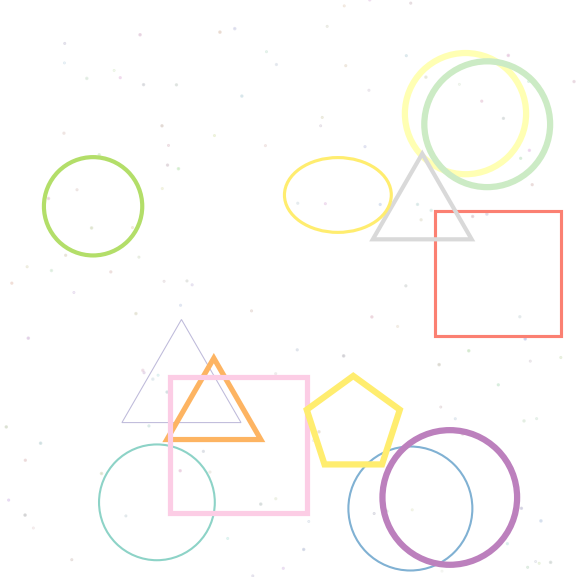[{"shape": "circle", "thickness": 1, "radius": 0.5, "center": [0.272, 0.129]}, {"shape": "circle", "thickness": 3, "radius": 0.52, "center": [0.806, 0.802]}, {"shape": "triangle", "thickness": 0.5, "radius": 0.6, "center": [0.314, 0.327]}, {"shape": "square", "thickness": 1.5, "radius": 0.54, "center": [0.862, 0.525]}, {"shape": "circle", "thickness": 1, "radius": 0.54, "center": [0.711, 0.119]}, {"shape": "triangle", "thickness": 2.5, "radius": 0.47, "center": [0.37, 0.285]}, {"shape": "circle", "thickness": 2, "radius": 0.43, "center": [0.161, 0.642]}, {"shape": "square", "thickness": 2.5, "radius": 0.59, "center": [0.413, 0.229]}, {"shape": "triangle", "thickness": 2, "radius": 0.49, "center": [0.731, 0.634]}, {"shape": "circle", "thickness": 3, "radius": 0.58, "center": [0.779, 0.138]}, {"shape": "circle", "thickness": 3, "radius": 0.54, "center": [0.844, 0.784]}, {"shape": "oval", "thickness": 1.5, "radius": 0.46, "center": [0.585, 0.662]}, {"shape": "pentagon", "thickness": 3, "radius": 0.42, "center": [0.612, 0.263]}]